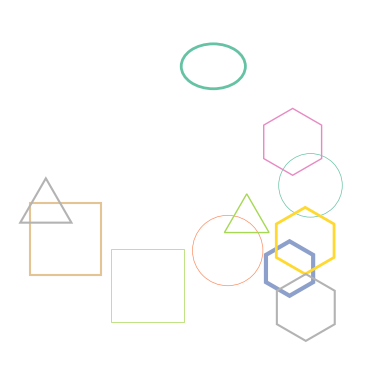[{"shape": "circle", "thickness": 0.5, "radius": 0.41, "center": [0.806, 0.519]}, {"shape": "oval", "thickness": 2, "radius": 0.42, "center": [0.554, 0.828]}, {"shape": "circle", "thickness": 0.5, "radius": 0.46, "center": [0.591, 0.349]}, {"shape": "hexagon", "thickness": 3, "radius": 0.35, "center": [0.752, 0.303]}, {"shape": "hexagon", "thickness": 1, "radius": 0.43, "center": [0.76, 0.632]}, {"shape": "square", "thickness": 0.5, "radius": 0.48, "center": [0.384, 0.258]}, {"shape": "triangle", "thickness": 1, "radius": 0.34, "center": [0.641, 0.429]}, {"shape": "hexagon", "thickness": 2, "radius": 0.43, "center": [0.793, 0.375]}, {"shape": "square", "thickness": 1.5, "radius": 0.47, "center": [0.17, 0.379]}, {"shape": "hexagon", "thickness": 1.5, "radius": 0.43, "center": [0.794, 0.201]}, {"shape": "triangle", "thickness": 1.5, "radius": 0.38, "center": [0.119, 0.46]}]